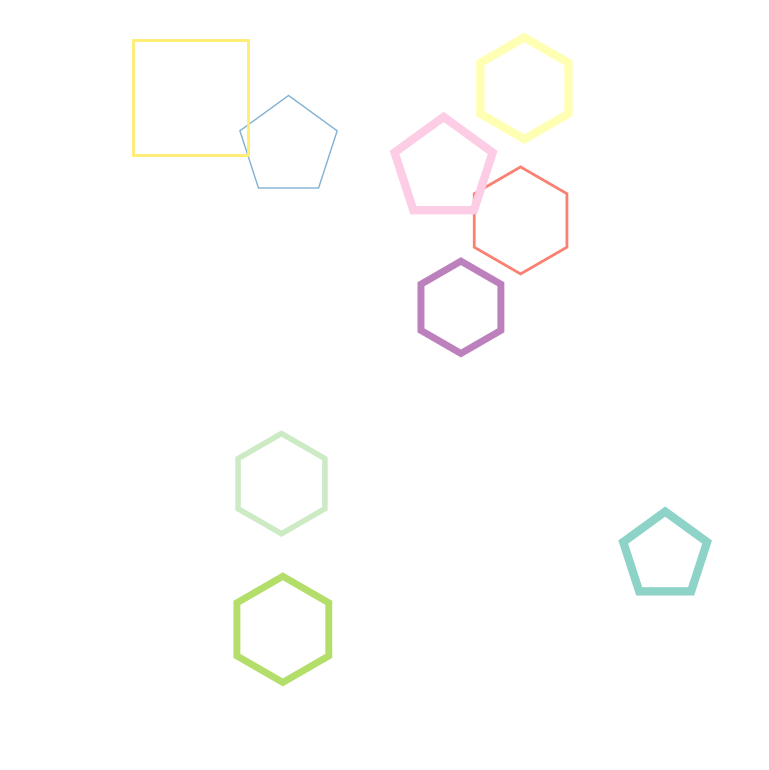[{"shape": "pentagon", "thickness": 3, "radius": 0.29, "center": [0.864, 0.278]}, {"shape": "hexagon", "thickness": 3, "radius": 0.33, "center": [0.681, 0.885]}, {"shape": "hexagon", "thickness": 1, "radius": 0.35, "center": [0.676, 0.714]}, {"shape": "pentagon", "thickness": 0.5, "radius": 0.33, "center": [0.375, 0.81]}, {"shape": "hexagon", "thickness": 2.5, "radius": 0.34, "center": [0.367, 0.183]}, {"shape": "pentagon", "thickness": 3, "radius": 0.33, "center": [0.576, 0.781]}, {"shape": "hexagon", "thickness": 2.5, "radius": 0.3, "center": [0.599, 0.601]}, {"shape": "hexagon", "thickness": 2, "radius": 0.33, "center": [0.366, 0.372]}, {"shape": "square", "thickness": 1, "radius": 0.37, "center": [0.247, 0.873]}]